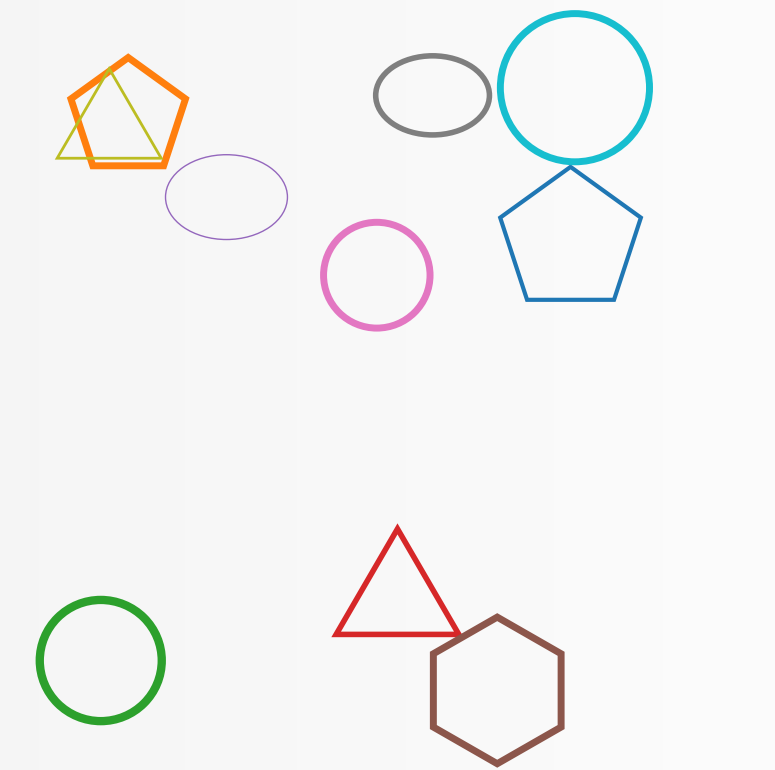[{"shape": "pentagon", "thickness": 1.5, "radius": 0.48, "center": [0.736, 0.688]}, {"shape": "pentagon", "thickness": 2.5, "radius": 0.39, "center": [0.165, 0.848]}, {"shape": "circle", "thickness": 3, "radius": 0.39, "center": [0.13, 0.142]}, {"shape": "triangle", "thickness": 2, "radius": 0.46, "center": [0.513, 0.222]}, {"shape": "oval", "thickness": 0.5, "radius": 0.39, "center": [0.292, 0.744]}, {"shape": "hexagon", "thickness": 2.5, "radius": 0.48, "center": [0.642, 0.103]}, {"shape": "circle", "thickness": 2.5, "radius": 0.34, "center": [0.486, 0.643]}, {"shape": "oval", "thickness": 2, "radius": 0.37, "center": [0.558, 0.876]}, {"shape": "triangle", "thickness": 1, "radius": 0.39, "center": [0.141, 0.833]}, {"shape": "circle", "thickness": 2.5, "radius": 0.48, "center": [0.742, 0.886]}]